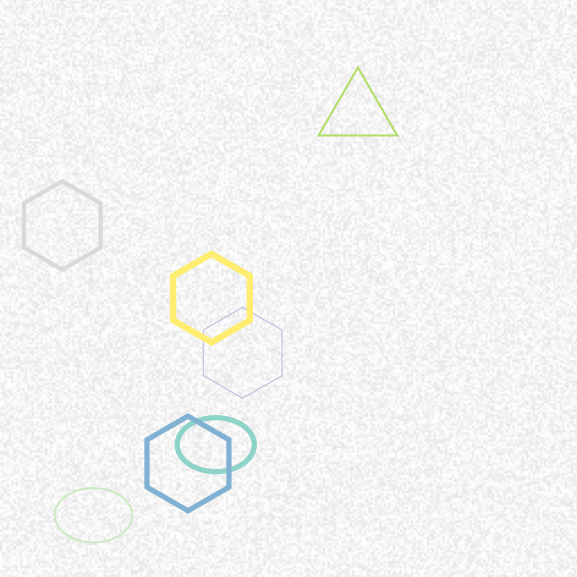[{"shape": "oval", "thickness": 2.5, "radius": 0.33, "center": [0.374, 0.229]}, {"shape": "hexagon", "thickness": 0.5, "radius": 0.39, "center": [0.42, 0.388]}, {"shape": "hexagon", "thickness": 2.5, "radius": 0.41, "center": [0.325, 0.197]}, {"shape": "triangle", "thickness": 1, "radius": 0.39, "center": [0.62, 0.804]}, {"shape": "hexagon", "thickness": 2, "radius": 0.38, "center": [0.108, 0.609]}, {"shape": "oval", "thickness": 1, "radius": 0.34, "center": [0.162, 0.107]}, {"shape": "hexagon", "thickness": 3, "radius": 0.38, "center": [0.366, 0.483]}]